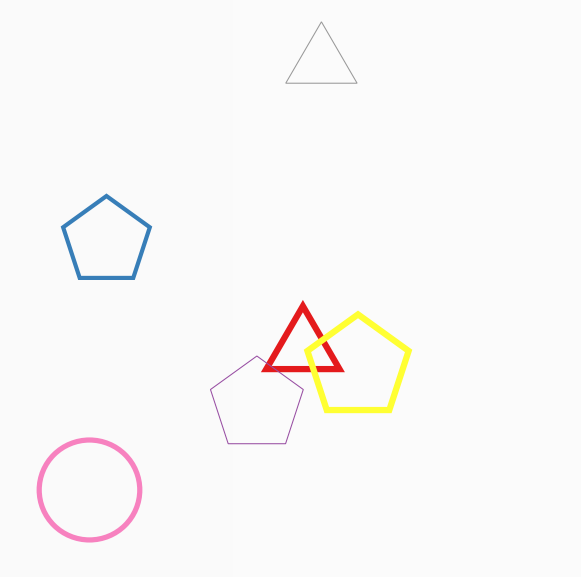[{"shape": "triangle", "thickness": 3, "radius": 0.36, "center": [0.521, 0.396]}, {"shape": "pentagon", "thickness": 2, "radius": 0.39, "center": [0.183, 0.581]}, {"shape": "pentagon", "thickness": 0.5, "radius": 0.42, "center": [0.442, 0.299]}, {"shape": "pentagon", "thickness": 3, "radius": 0.46, "center": [0.616, 0.363]}, {"shape": "circle", "thickness": 2.5, "radius": 0.43, "center": [0.154, 0.151]}, {"shape": "triangle", "thickness": 0.5, "radius": 0.35, "center": [0.553, 0.89]}]